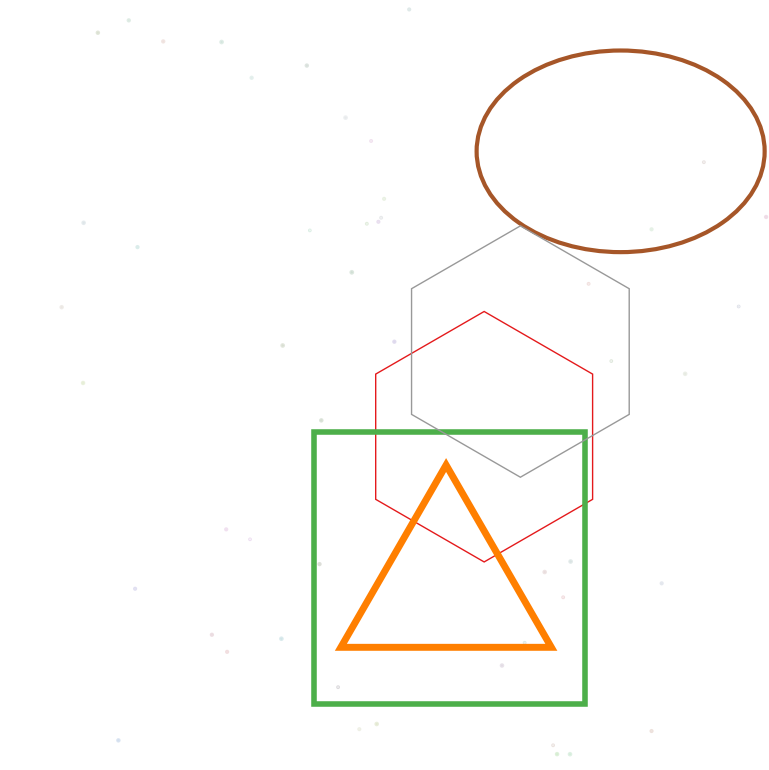[{"shape": "hexagon", "thickness": 0.5, "radius": 0.81, "center": [0.629, 0.433]}, {"shape": "square", "thickness": 2, "radius": 0.88, "center": [0.583, 0.262]}, {"shape": "triangle", "thickness": 2.5, "radius": 0.79, "center": [0.579, 0.238]}, {"shape": "oval", "thickness": 1.5, "radius": 0.94, "center": [0.806, 0.803]}, {"shape": "hexagon", "thickness": 0.5, "radius": 0.82, "center": [0.676, 0.543]}]